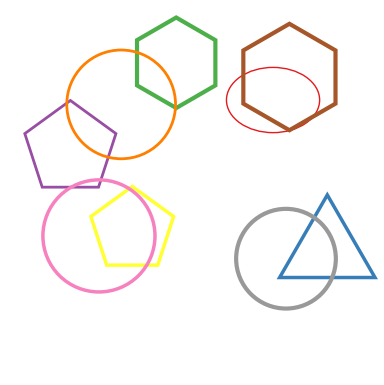[{"shape": "oval", "thickness": 1, "radius": 0.61, "center": [0.709, 0.74]}, {"shape": "triangle", "thickness": 2.5, "radius": 0.71, "center": [0.85, 0.351]}, {"shape": "hexagon", "thickness": 3, "radius": 0.59, "center": [0.458, 0.837]}, {"shape": "pentagon", "thickness": 2, "radius": 0.62, "center": [0.183, 0.615]}, {"shape": "circle", "thickness": 2, "radius": 0.71, "center": [0.315, 0.729]}, {"shape": "pentagon", "thickness": 2.5, "radius": 0.56, "center": [0.343, 0.403]}, {"shape": "hexagon", "thickness": 3, "radius": 0.69, "center": [0.752, 0.8]}, {"shape": "circle", "thickness": 2.5, "radius": 0.73, "center": [0.257, 0.387]}, {"shape": "circle", "thickness": 3, "radius": 0.65, "center": [0.743, 0.328]}]